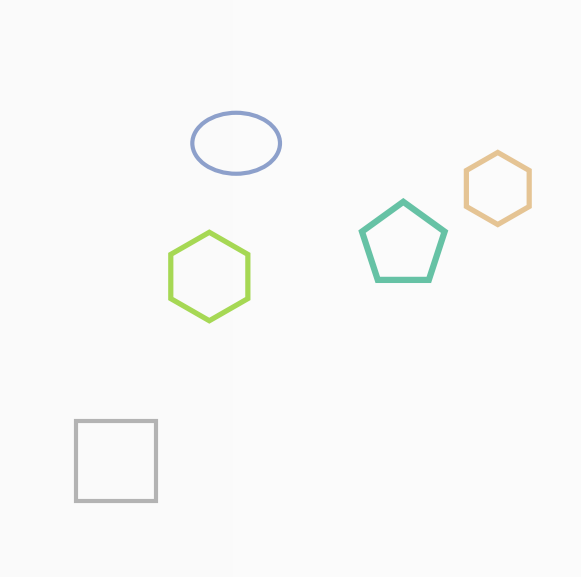[{"shape": "pentagon", "thickness": 3, "radius": 0.37, "center": [0.694, 0.575]}, {"shape": "oval", "thickness": 2, "radius": 0.38, "center": [0.406, 0.751]}, {"shape": "hexagon", "thickness": 2.5, "radius": 0.38, "center": [0.36, 0.52]}, {"shape": "hexagon", "thickness": 2.5, "radius": 0.31, "center": [0.856, 0.673]}, {"shape": "square", "thickness": 2, "radius": 0.35, "center": [0.2, 0.201]}]